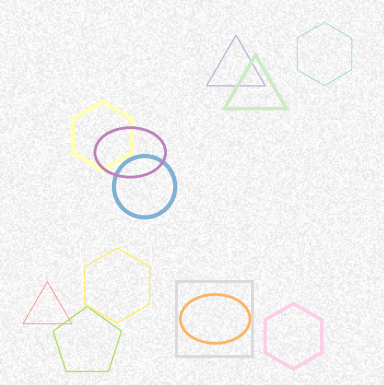[{"shape": "hexagon", "thickness": 0.5, "radius": 0.41, "center": [0.843, 0.86]}, {"shape": "hexagon", "thickness": 3, "radius": 0.44, "center": [0.266, 0.647]}, {"shape": "triangle", "thickness": 1, "radius": 0.44, "center": [0.613, 0.821]}, {"shape": "triangle", "thickness": 0.5, "radius": 0.37, "center": [0.123, 0.195]}, {"shape": "circle", "thickness": 3, "radius": 0.4, "center": [0.376, 0.515]}, {"shape": "oval", "thickness": 2, "radius": 0.45, "center": [0.559, 0.172]}, {"shape": "pentagon", "thickness": 1, "radius": 0.47, "center": [0.227, 0.111]}, {"shape": "hexagon", "thickness": 2.5, "radius": 0.42, "center": [0.762, 0.127]}, {"shape": "square", "thickness": 2, "radius": 0.49, "center": [0.556, 0.173]}, {"shape": "oval", "thickness": 2, "radius": 0.46, "center": [0.338, 0.604]}, {"shape": "triangle", "thickness": 2.5, "radius": 0.46, "center": [0.664, 0.764]}, {"shape": "hexagon", "thickness": 1, "radius": 0.49, "center": [0.305, 0.259]}]